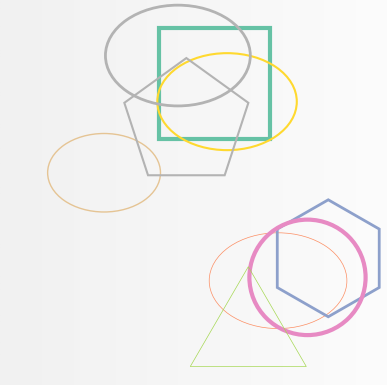[{"shape": "square", "thickness": 3, "radius": 0.72, "center": [0.553, 0.783]}, {"shape": "oval", "thickness": 0.5, "radius": 0.89, "center": [0.718, 0.271]}, {"shape": "hexagon", "thickness": 2, "radius": 0.76, "center": [0.847, 0.329]}, {"shape": "circle", "thickness": 3, "radius": 0.75, "center": [0.794, 0.28]}, {"shape": "triangle", "thickness": 0.5, "radius": 0.86, "center": [0.641, 0.134]}, {"shape": "oval", "thickness": 1.5, "radius": 0.9, "center": [0.586, 0.736]}, {"shape": "oval", "thickness": 1, "radius": 0.73, "center": [0.269, 0.551]}, {"shape": "pentagon", "thickness": 1.5, "radius": 0.84, "center": [0.481, 0.681]}, {"shape": "oval", "thickness": 2, "radius": 0.93, "center": [0.459, 0.856]}]